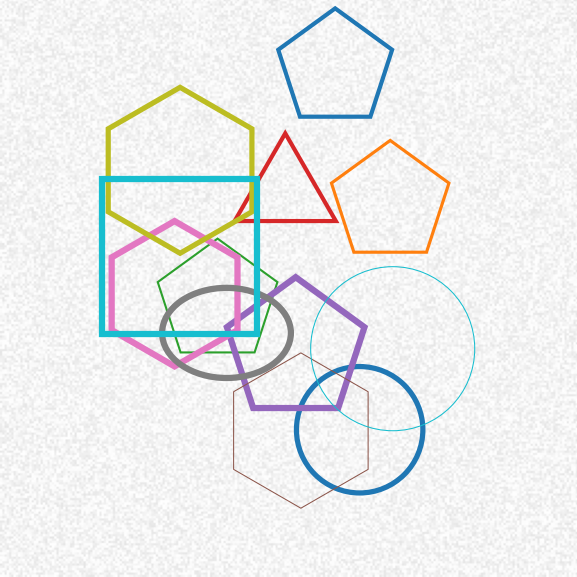[{"shape": "pentagon", "thickness": 2, "radius": 0.52, "center": [0.58, 0.881]}, {"shape": "circle", "thickness": 2.5, "radius": 0.55, "center": [0.623, 0.255]}, {"shape": "pentagon", "thickness": 1.5, "radius": 0.53, "center": [0.676, 0.649]}, {"shape": "pentagon", "thickness": 1, "radius": 0.54, "center": [0.377, 0.477]}, {"shape": "triangle", "thickness": 2, "radius": 0.51, "center": [0.494, 0.667]}, {"shape": "pentagon", "thickness": 3, "radius": 0.63, "center": [0.512, 0.394]}, {"shape": "hexagon", "thickness": 0.5, "radius": 0.67, "center": [0.521, 0.254]}, {"shape": "hexagon", "thickness": 3, "radius": 0.63, "center": [0.302, 0.491]}, {"shape": "oval", "thickness": 3, "radius": 0.56, "center": [0.392, 0.423]}, {"shape": "hexagon", "thickness": 2.5, "radius": 0.72, "center": [0.312, 0.704]}, {"shape": "square", "thickness": 3, "radius": 0.67, "center": [0.311, 0.555]}, {"shape": "circle", "thickness": 0.5, "radius": 0.71, "center": [0.68, 0.395]}]